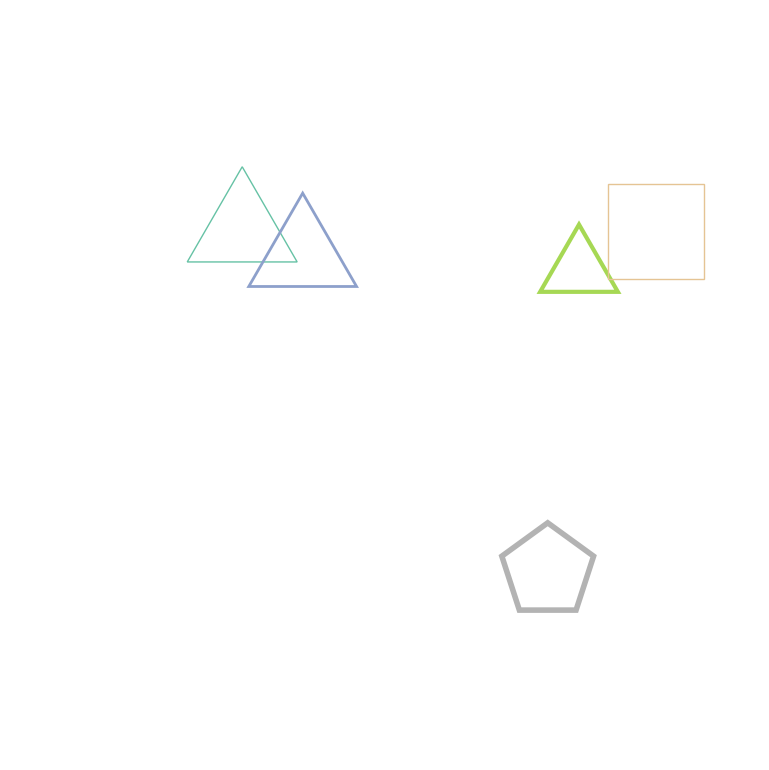[{"shape": "triangle", "thickness": 0.5, "radius": 0.41, "center": [0.315, 0.701]}, {"shape": "triangle", "thickness": 1, "radius": 0.4, "center": [0.393, 0.668]}, {"shape": "triangle", "thickness": 1.5, "radius": 0.29, "center": [0.752, 0.65]}, {"shape": "square", "thickness": 0.5, "radius": 0.31, "center": [0.852, 0.699]}, {"shape": "pentagon", "thickness": 2, "radius": 0.31, "center": [0.711, 0.258]}]